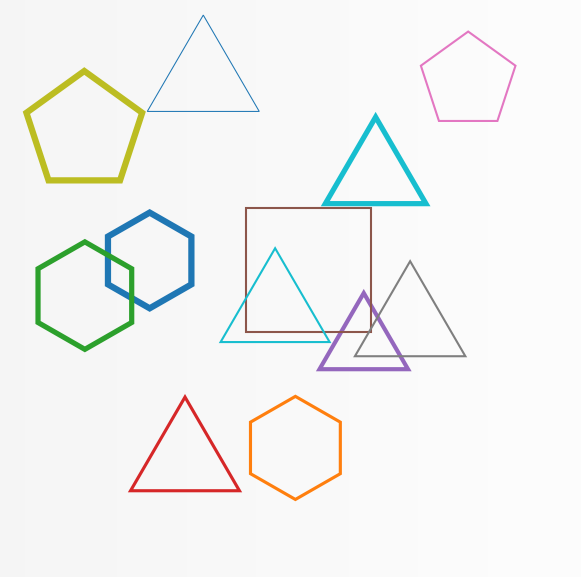[{"shape": "hexagon", "thickness": 3, "radius": 0.41, "center": [0.258, 0.548]}, {"shape": "triangle", "thickness": 0.5, "radius": 0.56, "center": [0.35, 0.862]}, {"shape": "hexagon", "thickness": 1.5, "radius": 0.45, "center": [0.508, 0.224]}, {"shape": "hexagon", "thickness": 2.5, "radius": 0.47, "center": [0.146, 0.487]}, {"shape": "triangle", "thickness": 1.5, "radius": 0.54, "center": [0.318, 0.203]}, {"shape": "triangle", "thickness": 2, "radius": 0.44, "center": [0.626, 0.404]}, {"shape": "square", "thickness": 1, "radius": 0.54, "center": [0.53, 0.532]}, {"shape": "pentagon", "thickness": 1, "radius": 0.43, "center": [0.805, 0.859]}, {"shape": "triangle", "thickness": 1, "radius": 0.55, "center": [0.706, 0.437]}, {"shape": "pentagon", "thickness": 3, "radius": 0.52, "center": [0.145, 0.771]}, {"shape": "triangle", "thickness": 1, "radius": 0.54, "center": [0.473, 0.461]}, {"shape": "triangle", "thickness": 2.5, "radius": 0.5, "center": [0.646, 0.696]}]